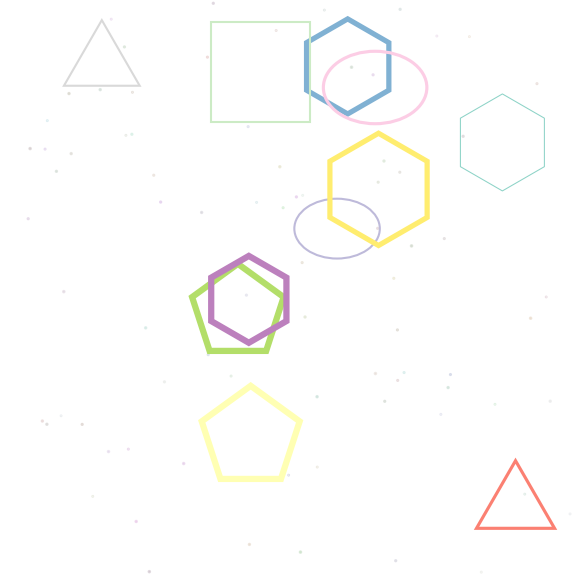[{"shape": "hexagon", "thickness": 0.5, "radius": 0.42, "center": [0.87, 0.753]}, {"shape": "pentagon", "thickness": 3, "radius": 0.45, "center": [0.434, 0.242]}, {"shape": "oval", "thickness": 1, "radius": 0.37, "center": [0.584, 0.603]}, {"shape": "triangle", "thickness": 1.5, "radius": 0.39, "center": [0.893, 0.123]}, {"shape": "hexagon", "thickness": 2.5, "radius": 0.41, "center": [0.602, 0.884]}, {"shape": "pentagon", "thickness": 3, "radius": 0.42, "center": [0.412, 0.459]}, {"shape": "oval", "thickness": 1.5, "radius": 0.45, "center": [0.65, 0.848]}, {"shape": "triangle", "thickness": 1, "radius": 0.38, "center": [0.176, 0.889]}, {"shape": "hexagon", "thickness": 3, "radius": 0.38, "center": [0.431, 0.481]}, {"shape": "square", "thickness": 1, "radius": 0.43, "center": [0.451, 0.875]}, {"shape": "hexagon", "thickness": 2.5, "radius": 0.49, "center": [0.655, 0.671]}]